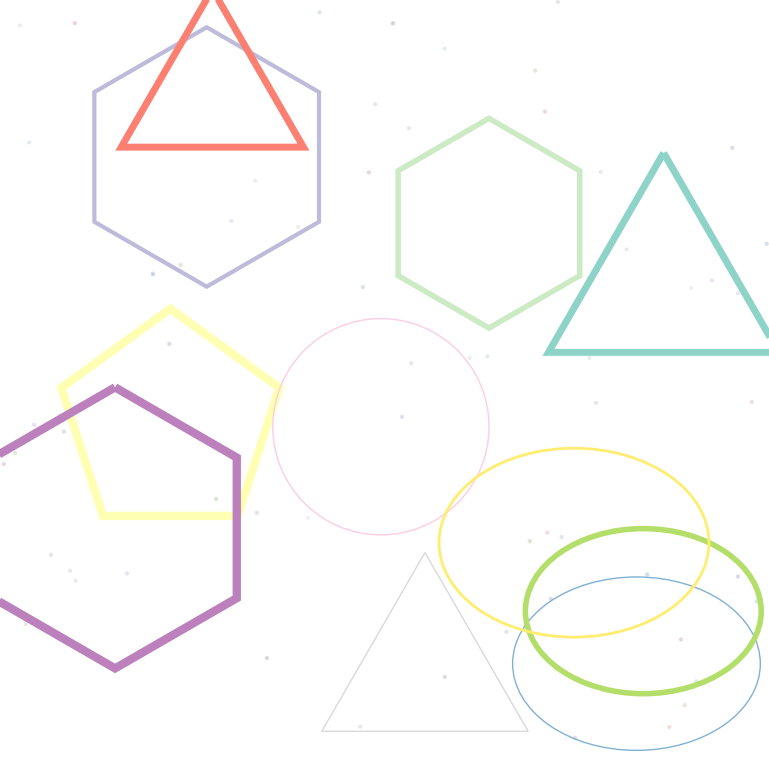[{"shape": "triangle", "thickness": 2.5, "radius": 0.86, "center": [0.862, 0.629]}, {"shape": "pentagon", "thickness": 3, "radius": 0.74, "center": [0.221, 0.45]}, {"shape": "hexagon", "thickness": 1.5, "radius": 0.84, "center": [0.268, 0.796]}, {"shape": "triangle", "thickness": 2.5, "radius": 0.68, "center": [0.276, 0.877]}, {"shape": "oval", "thickness": 0.5, "radius": 0.8, "center": [0.827, 0.138]}, {"shape": "oval", "thickness": 2, "radius": 0.77, "center": [0.835, 0.206]}, {"shape": "circle", "thickness": 0.5, "radius": 0.7, "center": [0.495, 0.446]}, {"shape": "triangle", "thickness": 0.5, "radius": 0.77, "center": [0.552, 0.128]}, {"shape": "hexagon", "thickness": 3, "radius": 0.91, "center": [0.149, 0.314]}, {"shape": "hexagon", "thickness": 2, "radius": 0.68, "center": [0.635, 0.71]}, {"shape": "oval", "thickness": 1, "radius": 0.88, "center": [0.745, 0.295]}]